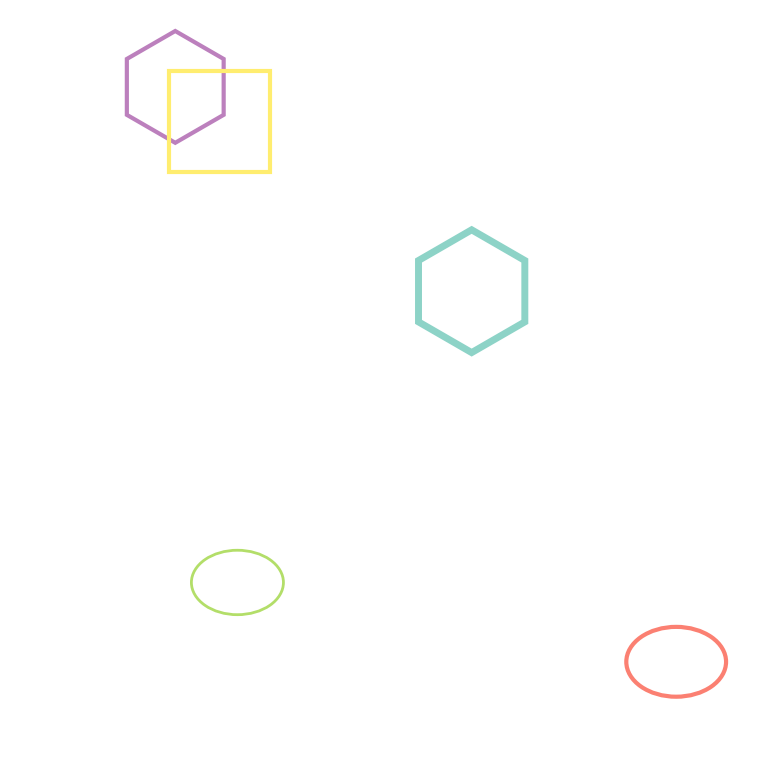[{"shape": "hexagon", "thickness": 2.5, "radius": 0.4, "center": [0.613, 0.622]}, {"shape": "oval", "thickness": 1.5, "radius": 0.32, "center": [0.878, 0.141]}, {"shape": "oval", "thickness": 1, "radius": 0.3, "center": [0.308, 0.244]}, {"shape": "hexagon", "thickness": 1.5, "radius": 0.36, "center": [0.228, 0.887]}, {"shape": "square", "thickness": 1.5, "radius": 0.33, "center": [0.285, 0.843]}]